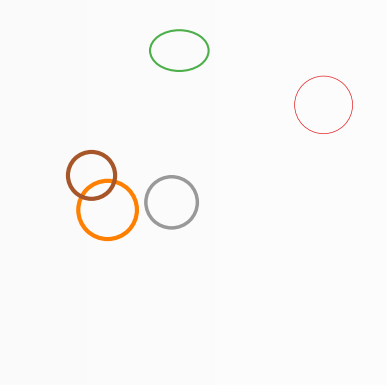[{"shape": "circle", "thickness": 0.5, "radius": 0.37, "center": [0.835, 0.728]}, {"shape": "oval", "thickness": 1.5, "radius": 0.38, "center": [0.463, 0.869]}, {"shape": "circle", "thickness": 3, "radius": 0.38, "center": [0.278, 0.455]}, {"shape": "circle", "thickness": 3, "radius": 0.3, "center": [0.236, 0.544]}, {"shape": "circle", "thickness": 2.5, "radius": 0.33, "center": [0.443, 0.474]}]